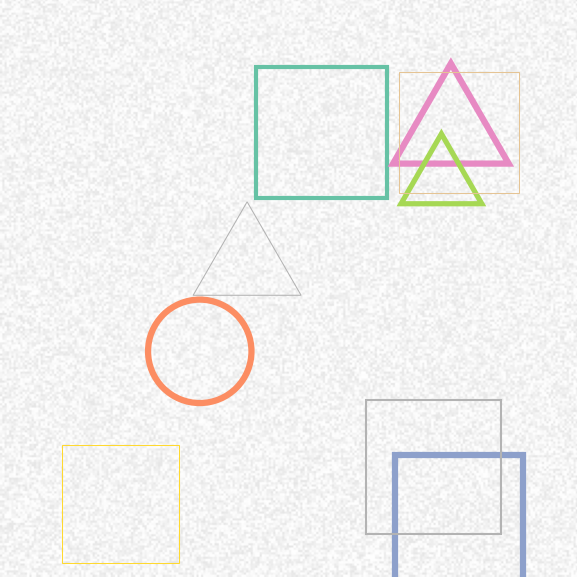[{"shape": "square", "thickness": 2, "radius": 0.57, "center": [0.556, 0.769]}, {"shape": "circle", "thickness": 3, "radius": 0.45, "center": [0.346, 0.391]}, {"shape": "square", "thickness": 3, "radius": 0.55, "center": [0.794, 0.101]}, {"shape": "triangle", "thickness": 3, "radius": 0.58, "center": [0.781, 0.774]}, {"shape": "triangle", "thickness": 2.5, "radius": 0.4, "center": [0.764, 0.687]}, {"shape": "square", "thickness": 0.5, "radius": 0.51, "center": [0.209, 0.126]}, {"shape": "square", "thickness": 0.5, "radius": 0.52, "center": [0.795, 0.769]}, {"shape": "triangle", "thickness": 0.5, "radius": 0.54, "center": [0.428, 0.542]}, {"shape": "square", "thickness": 1, "radius": 0.58, "center": [0.751, 0.19]}]